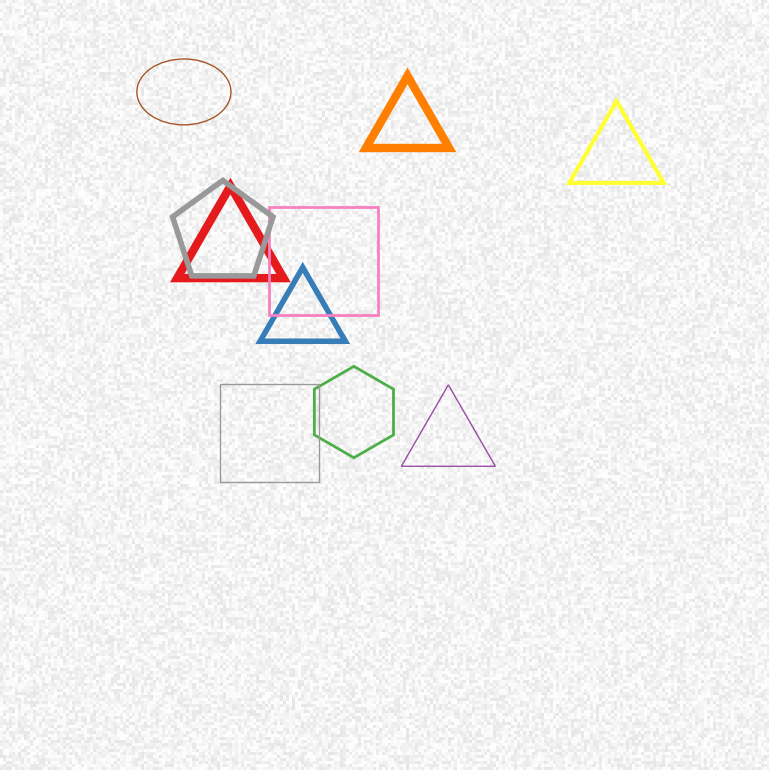[{"shape": "triangle", "thickness": 3, "radius": 0.4, "center": [0.299, 0.679]}, {"shape": "triangle", "thickness": 2, "radius": 0.32, "center": [0.393, 0.589]}, {"shape": "hexagon", "thickness": 1, "radius": 0.3, "center": [0.46, 0.465]}, {"shape": "triangle", "thickness": 0.5, "radius": 0.35, "center": [0.582, 0.43]}, {"shape": "triangle", "thickness": 3, "radius": 0.31, "center": [0.529, 0.839]}, {"shape": "triangle", "thickness": 1.5, "radius": 0.35, "center": [0.801, 0.798]}, {"shape": "oval", "thickness": 0.5, "radius": 0.31, "center": [0.239, 0.881]}, {"shape": "square", "thickness": 1, "radius": 0.35, "center": [0.42, 0.661]}, {"shape": "pentagon", "thickness": 2, "radius": 0.34, "center": [0.289, 0.697]}, {"shape": "square", "thickness": 0.5, "radius": 0.32, "center": [0.35, 0.438]}]